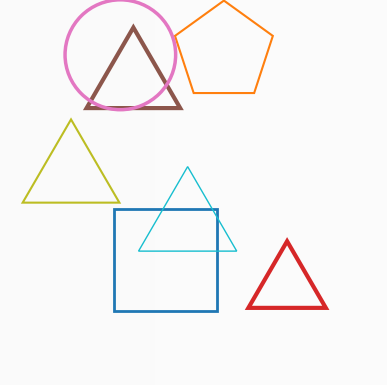[{"shape": "square", "thickness": 2, "radius": 0.67, "center": [0.427, 0.324]}, {"shape": "pentagon", "thickness": 1.5, "radius": 0.66, "center": [0.578, 0.866]}, {"shape": "triangle", "thickness": 3, "radius": 0.58, "center": [0.741, 0.258]}, {"shape": "triangle", "thickness": 3, "radius": 0.7, "center": [0.344, 0.789]}, {"shape": "circle", "thickness": 2.5, "radius": 0.71, "center": [0.311, 0.858]}, {"shape": "triangle", "thickness": 1.5, "radius": 0.72, "center": [0.183, 0.546]}, {"shape": "triangle", "thickness": 1, "radius": 0.73, "center": [0.484, 0.421]}]